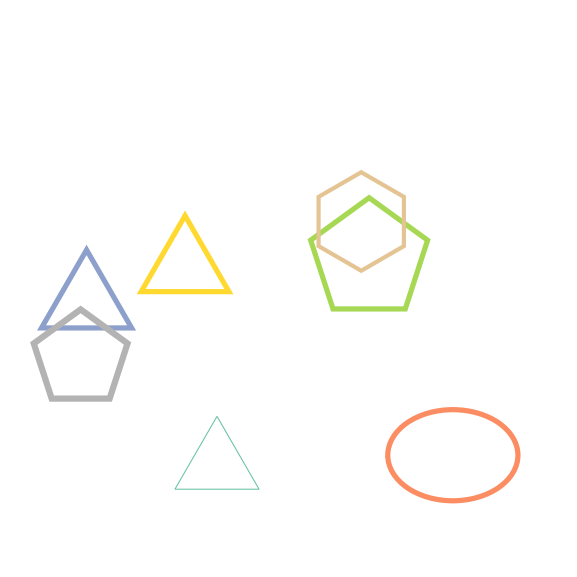[{"shape": "triangle", "thickness": 0.5, "radius": 0.42, "center": [0.376, 0.194]}, {"shape": "oval", "thickness": 2.5, "radius": 0.56, "center": [0.784, 0.211]}, {"shape": "triangle", "thickness": 2.5, "radius": 0.45, "center": [0.15, 0.476]}, {"shape": "pentagon", "thickness": 2.5, "radius": 0.53, "center": [0.639, 0.55]}, {"shape": "triangle", "thickness": 2.5, "radius": 0.44, "center": [0.32, 0.538]}, {"shape": "hexagon", "thickness": 2, "radius": 0.43, "center": [0.626, 0.616]}, {"shape": "pentagon", "thickness": 3, "radius": 0.43, "center": [0.14, 0.378]}]